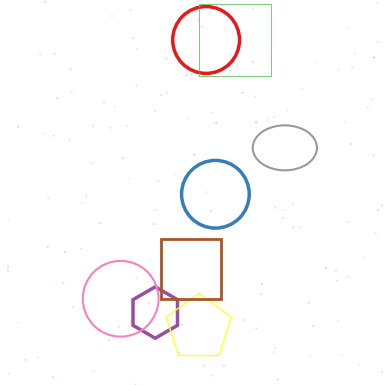[{"shape": "circle", "thickness": 2.5, "radius": 0.43, "center": [0.535, 0.896]}, {"shape": "circle", "thickness": 2.5, "radius": 0.44, "center": [0.559, 0.495]}, {"shape": "square", "thickness": 0.5, "radius": 0.47, "center": [0.611, 0.896]}, {"shape": "hexagon", "thickness": 2.5, "radius": 0.33, "center": [0.403, 0.188]}, {"shape": "pentagon", "thickness": 1, "radius": 0.45, "center": [0.516, 0.149]}, {"shape": "square", "thickness": 2, "radius": 0.39, "center": [0.496, 0.301]}, {"shape": "circle", "thickness": 1.5, "radius": 0.49, "center": [0.313, 0.224]}, {"shape": "oval", "thickness": 1.5, "radius": 0.42, "center": [0.74, 0.616]}]